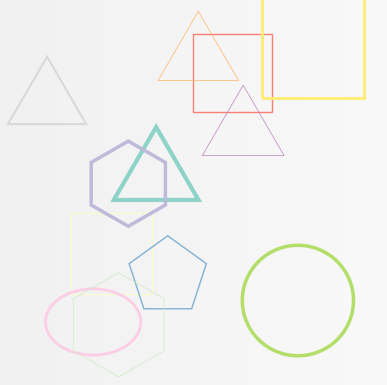[{"shape": "triangle", "thickness": 3, "radius": 0.63, "center": [0.403, 0.544]}, {"shape": "square", "thickness": 0.5, "radius": 0.52, "center": [0.288, 0.341]}, {"shape": "hexagon", "thickness": 2.5, "radius": 0.55, "center": [0.331, 0.523]}, {"shape": "square", "thickness": 1, "radius": 0.51, "center": [0.601, 0.81]}, {"shape": "pentagon", "thickness": 1, "radius": 0.52, "center": [0.433, 0.283]}, {"shape": "triangle", "thickness": 0.5, "radius": 0.6, "center": [0.512, 0.851]}, {"shape": "circle", "thickness": 2.5, "radius": 0.72, "center": [0.769, 0.219]}, {"shape": "oval", "thickness": 2, "radius": 0.61, "center": [0.24, 0.164]}, {"shape": "triangle", "thickness": 1.5, "radius": 0.58, "center": [0.122, 0.736]}, {"shape": "triangle", "thickness": 0.5, "radius": 0.61, "center": [0.628, 0.657]}, {"shape": "hexagon", "thickness": 0.5, "radius": 0.68, "center": [0.306, 0.156]}, {"shape": "square", "thickness": 2, "radius": 0.66, "center": [0.807, 0.878]}]